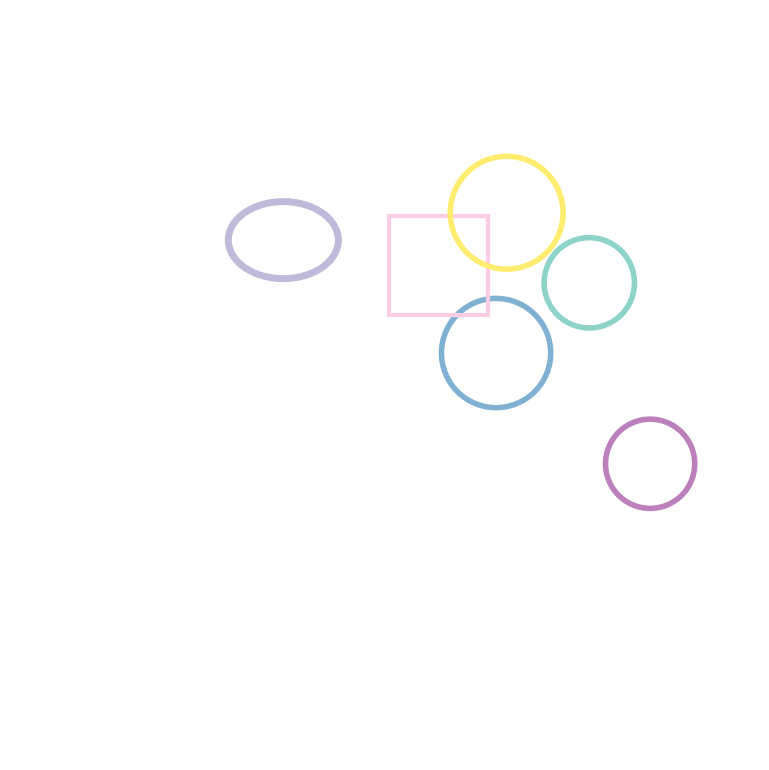[{"shape": "circle", "thickness": 2, "radius": 0.29, "center": [0.765, 0.633]}, {"shape": "oval", "thickness": 2.5, "radius": 0.36, "center": [0.368, 0.688]}, {"shape": "circle", "thickness": 2, "radius": 0.35, "center": [0.644, 0.542]}, {"shape": "square", "thickness": 1.5, "radius": 0.32, "center": [0.569, 0.655]}, {"shape": "circle", "thickness": 2, "radius": 0.29, "center": [0.844, 0.398]}, {"shape": "circle", "thickness": 2, "radius": 0.37, "center": [0.658, 0.724]}]